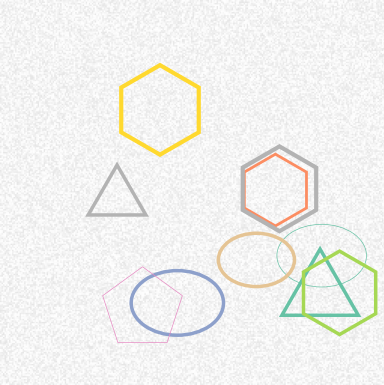[{"shape": "oval", "thickness": 0.5, "radius": 0.58, "center": [0.836, 0.336]}, {"shape": "triangle", "thickness": 2.5, "radius": 0.57, "center": [0.831, 0.238]}, {"shape": "hexagon", "thickness": 2, "radius": 0.47, "center": [0.715, 0.506]}, {"shape": "oval", "thickness": 2.5, "radius": 0.6, "center": [0.461, 0.213]}, {"shape": "pentagon", "thickness": 0.5, "radius": 0.54, "center": [0.37, 0.198]}, {"shape": "hexagon", "thickness": 2.5, "radius": 0.54, "center": [0.882, 0.239]}, {"shape": "hexagon", "thickness": 3, "radius": 0.58, "center": [0.416, 0.715]}, {"shape": "oval", "thickness": 2.5, "radius": 0.49, "center": [0.666, 0.325]}, {"shape": "triangle", "thickness": 2.5, "radius": 0.43, "center": [0.304, 0.485]}, {"shape": "hexagon", "thickness": 3, "radius": 0.55, "center": [0.726, 0.51]}]